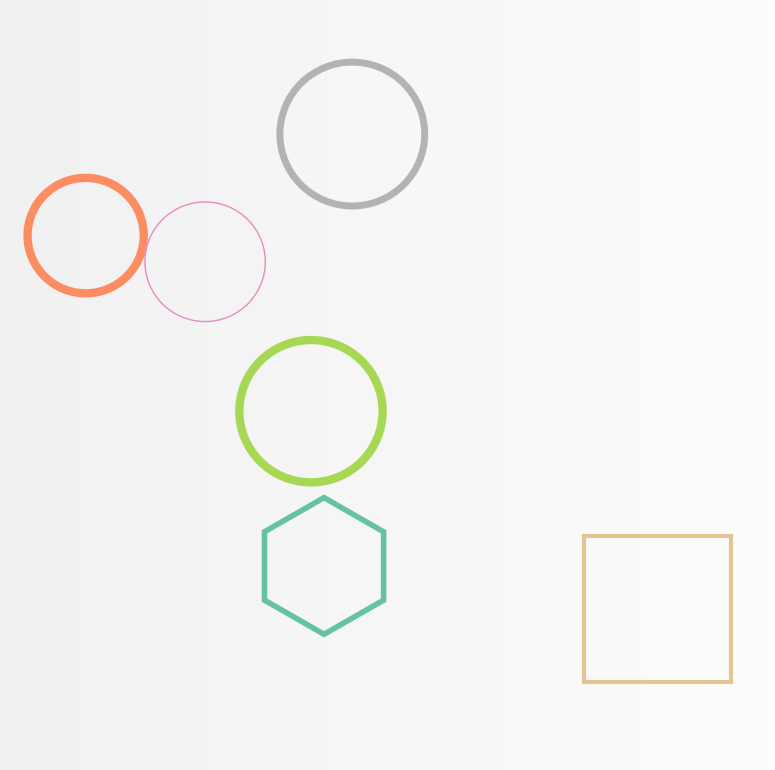[{"shape": "hexagon", "thickness": 2, "radius": 0.44, "center": [0.418, 0.265]}, {"shape": "circle", "thickness": 3, "radius": 0.37, "center": [0.111, 0.694]}, {"shape": "circle", "thickness": 0.5, "radius": 0.39, "center": [0.265, 0.66]}, {"shape": "circle", "thickness": 3, "radius": 0.46, "center": [0.401, 0.466]}, {"shape": "square", "thickness": 1.5, "radius": 0.47, "center": [0.849, 0.209]}, {"shape": "circle", "thickness": 2.5, "radius": 0.47, "center": [0.455, 0.826]}]